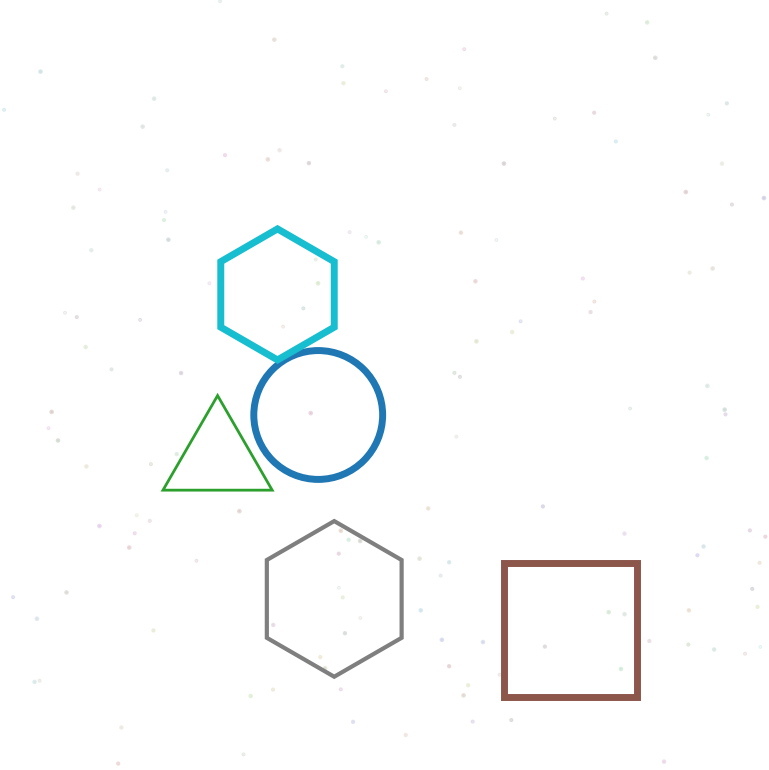[{"shape": "circle", "thickness": 2.5, "radius": 0.42, "center": [0.413, 0.461]}, {"shape": "triangle", "thickness": 1, "radius": 0.41, "center": [0.283, 0.404]}, {"shape": "square", "thickness": 2.5, "radius": 0.43, "center": [0.741, 0.182]}, {"shape": "hexagon", "thickness": 1.5, "radius": 0.51, "center": [0.434, 0.222]}, {"shape": "hexagon", "thickness": 2.5, "radius": 0.43, "center": [0.36, 0.618]}]